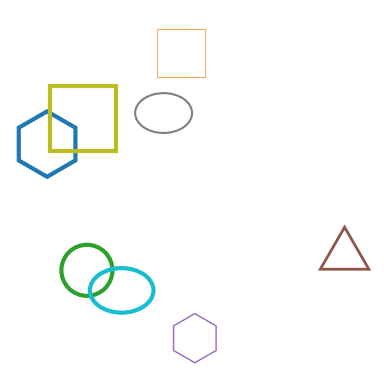[{"shape": "hexagon", "thickness": 3, "radius": 0.42, "center": [0.122, 0.626]}, {"shape": "square", "thickness": 0.5, "radius": 0.31, "center": [0.471, 0.862]}, {"shape": "circle", "thickness": 3, "radius": 0.33, "center": [0.226, 0.298]}, {"shape": "hexagon", "thickness": 1, "radius": 0.32, "center": [0.506, 0.122]}, {"shape": "triangle", "thickness": 2, "radius": 0.36, "center": [0.895, 0.337]}, {"shape": "oval", "thickness": 1.5, "radius": 0.37, "center": [0.425, 0.706]}, {"shape": "square", "thickness": 3, "radius": 0.42, "center": [0.216, 0.693]}, {"shape": "oval", "thickness": 3, "radius": 0.41, "center": [0.316, 0.246]}]